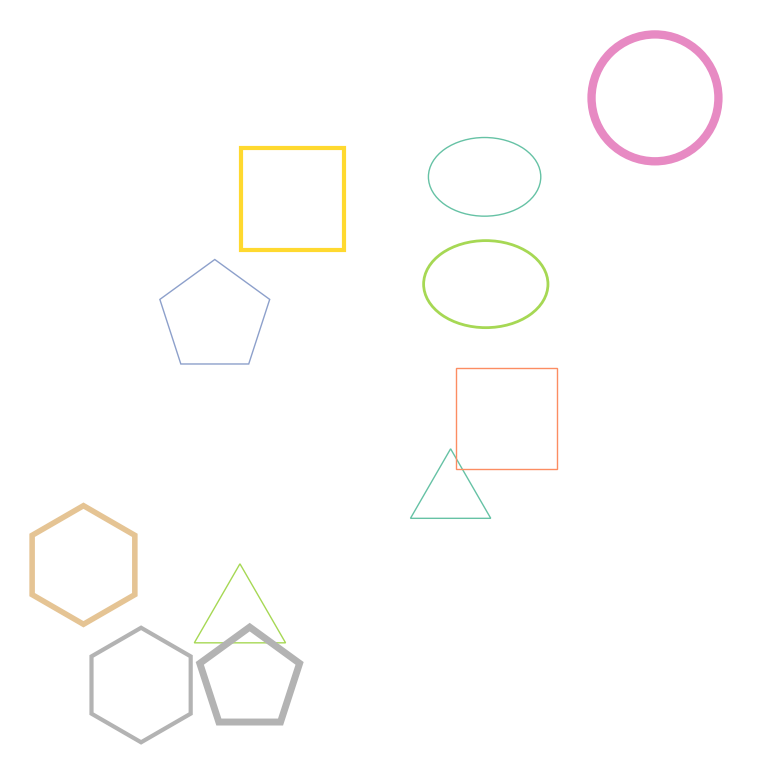[{"shape": "oval", "thickness": 0.5, "radius": 0.36, "center": [0.629, 0.77]}, {"shape": "triangle", "thickness": 0.5, "radius": 0.3, "center": [0.585, 0.357]}, {"shape": "square", "thickness": 0.5, "radius": 0.33, "center": [0.658, 0.457]}, {"shape": "pentagon", "thickness": 0.5, "radius": 0.38, "center": [0.279, 0.588]}, {"shape": "circle", "thickness": 3, "radius": 0.41, "center": [0.851, 0.873]}, {"shape": "oval", "thickness": 1, "radius": 0.4, "center": [0.631, 0.631]}, {"shape": "triangle", "thickness": 0.5, "radius": 0.34, "center": [0.312, 0.199]}, {"shape": "square", "thickness": 1.5, "radius": 0.33, "center": [0.38, 0.742]}, {"shape": "hexagon", "thickness": 2, "radius": 0.39, "center": [0.108, 0.266]}, {"shape": "pentagon", "thickness": 2.5, "radius": 0.34, "center": [0.324, 0.117]}, {"shape": "hexagon", "thickness": 1.5, "radius": 0.37, "center": [0.183, 0.11]}]